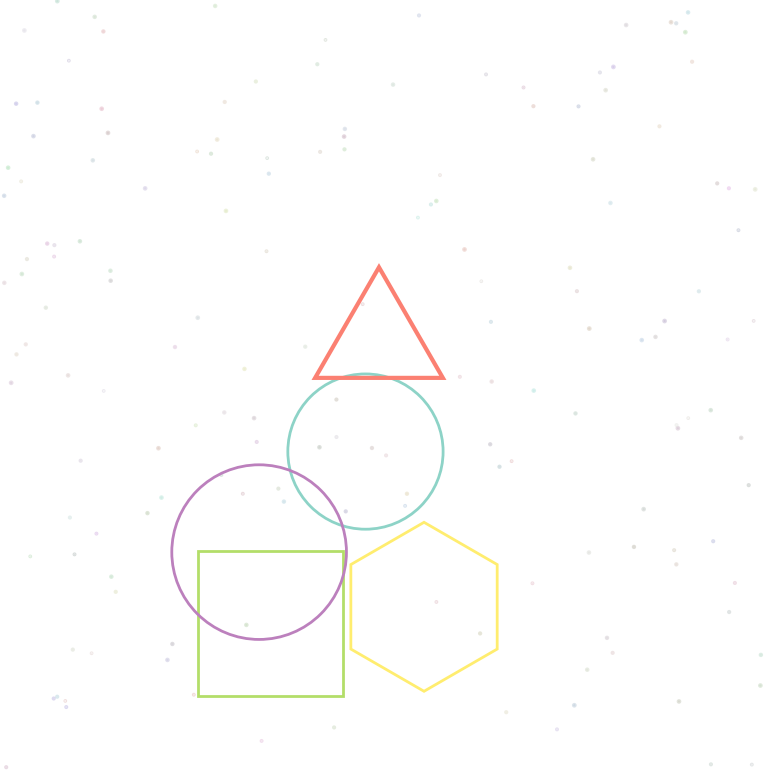[{"shape": "circle", "thickness": 1, "radius": 0.5, "center": [0.475, 0.414]}, {"shape": "triangle", "thickness": 1.5, "radius": 0.48, "center": [0.492, 0.557]}, {"shape": "square", "thickness": 1, "radius": 0.47, "center": [0.351, 0.19]}, {"shape": "circle", "thickness": 1, "radius": 0.57, "center": [0.337, 0.283]}, {"shape": "hexagon", "thickness": 1, "radius": 0.55, "center": [0.551, 0.212]}]